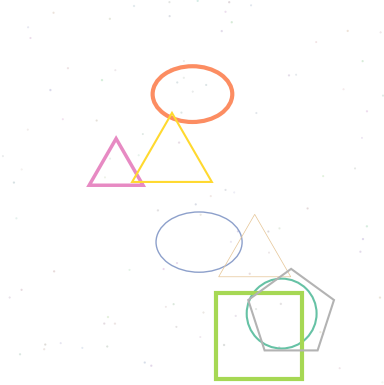[{"shape": "circle", "thickness": 1.5, "radius": 0.45, "center": [0.732, 0.186]}, {"shape": "oval", "thickness": 3, "radius": 0.52, "center": [0.5, 0.756]}, {"shape": "oval", "thickness": 1, "radius": 0.56, "center": [0.517, 0.371]}, {"shape": "triangle", "thickness": 2.5, "radius": 0.4, "center": [0.302, 0.559]}, {"shape": "square", "thickness": 3, "radius": 0.56, "center": [0.673, 0.128]}, {"shape": "triangle", "thickness": 1.5, "radius": 0.6, "center": [0.447, 0.587]}, {"shape": "triangle", "thickness": 0.5, "radius": 0.54, "center": [0.662, 0.335]}, {"shape": "pentagon", "thickness": 1.5, "radius": 0.59, "center": [0.756, 0.185]}]